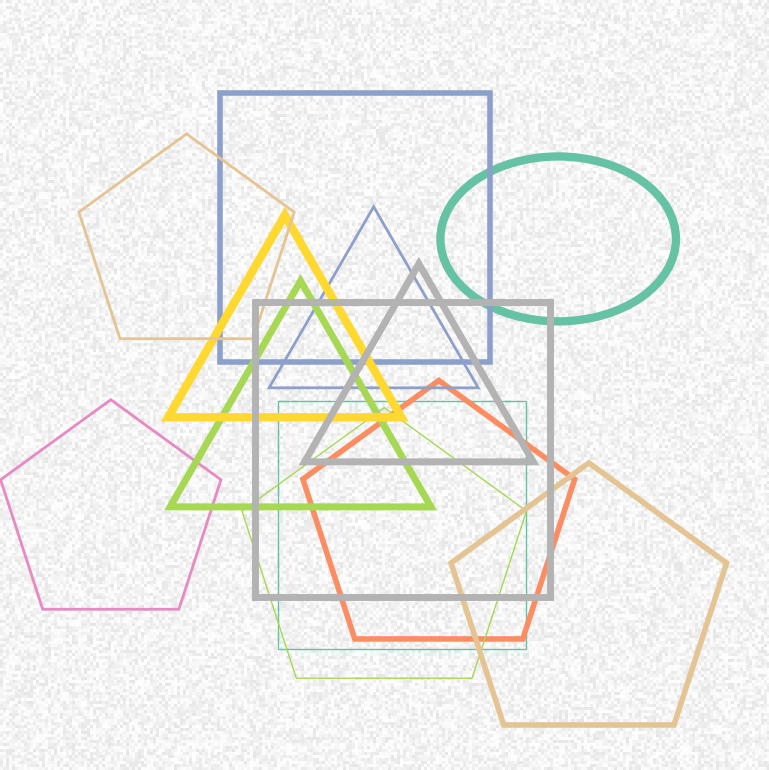[{"shape": "oval", "thickness": 3, "radius": 0.76, "center": [0.725, 0.69]}, {"shape": "square", "thickness": 0.5, "radius": 0.81, "center": [0.522, 0.318]}, {"shape": "pentagon", "thickness": 2, "radius": 0.93, "center": [0.57, 0.32]}, {"shape": "triangle", "thickness": 1, "radius": 0.78, "center": [0.485, 0.575]}, {"shape": "square", "thickness": 2, "radius": 0.88, "center": [0.461, 0.705]}, {"shape": "pentagon", "thickness": 1, "radius": 0.75, "center": [0.144, 0.33]}, {"shape": "triangle", "thickness": 2.5, "radius": 0.98, "center": [0.39, 0.44]}, {"shape": "pentagon", "thickness": 0.5, "radius": 0.97, "center": [0.499, 0.276]}, {"shape": "triangle", "thickness": 3, "radius": 0.87, "center": [0.37, 0.545]}, {"shape": "pentagon", "thickness": 1, "radius": 0.74, "center": [0.242, 0.679]}, {"shape": "pentagon", "thickness": 2, "radius": 0.94, "center": [0.765, 0.211]}, {"shape": "triangle", "thickness": 2.5, "radius": 0.86, "center": [0.544, 0.486]}, {"shape": "square", "thickness": 2.5, "radius": 0.96, "center": [0.523, 0.416]}]